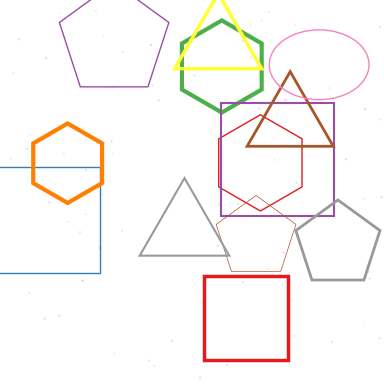[{"shape": "square", "thickness": 2.5, "radius": 0.55, "center": [0.64, 0.174]}, {"shape": "hexagon", "thickness": 1, "radius": 0.62, "center": [0.676, 0.577]}, {"shape": "square", "thickness": 1, "radius": 0.69, "center": [0.122, 0.429]}, {"shape": "hexagon", "thickness": 3, "radius": 0.6, "center": [0.576, 0.827]}, {"shape": "square", "thickness": 1.5, "radius": 0.73, "center": [0.721, 0.587]}, {"shape": "pentagon", "thickness": 1, "radius": 0.75, "center": [0.296, 0.895]}, {"shape": "hexagon", "thickness": 3, "radius": 0.52, "center": [0.176, 0.576]}, {"shape": "triangle", "thickness": 2.5, "radius": 0.65, "center": [0.567, 0.887]}, {"shape": "pentagon", "thickness": 0.5, "radius": 0.54, "center": [0.665, 0.383]}, {"shape": "triangle", "thickness": 2, "radius": 0.65, "center": [0.754, 0.685]}, {"shape": "oval", "thickness": 1, "radius": 0.65, "center": [0.829, 0.832]}, {"shape": "triangle", "thickness": 1.5, "radius": 0.67, "center": [0.479, 0.403]}, {"shape": "pentagon", "thickness": 2, "radius": 0.57, "center": [0.878, 0.366]}]